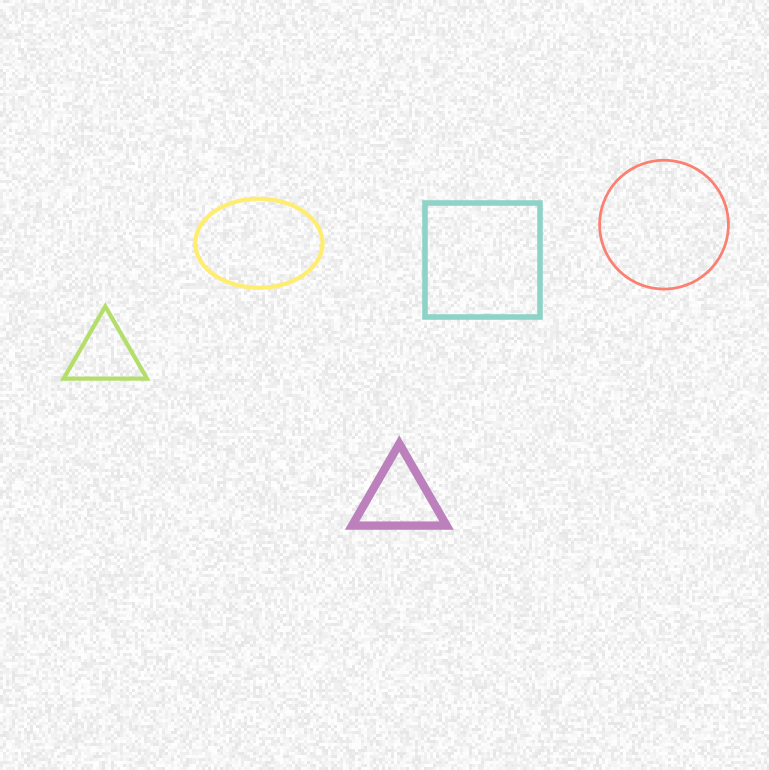[{"shape": "square", "thickness": 2, "radius": 0.37, "center": [0.626, 0.662]}, {"shape": "circle", "thickness": 1, "radius": 0.42, "center": [0.862, 0.708]}, {"shape": "triangle", "thickness": 1.5, "radius": 0.31, "center": [0.137, 0.54]}, {"shape": "triangle", "thickness": 3, "radius": 0.35, "center": [0.519, 0.353]}, {"shape": "oval", "thickness": 1.5, "radius": 0.41, "center": [0.336, 0.684]}]